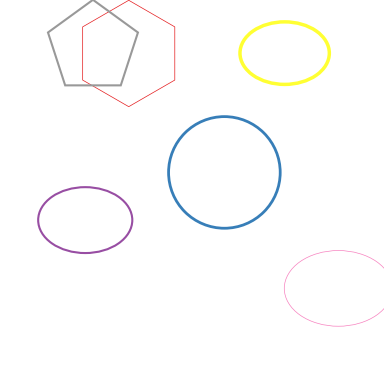[{"shape": "hexagon", "thickness": 0.5, "radius": 0.69, "center": [0.334, 0.861]}, {"shape": "circle", "thickness": 2, "radius": 0.72, "center": [0.583, 0.552]}, {"shape": "oval", "thickness": 1.5, "radius": 0.61, "center": [0.221, 0.428]}, {"shape": "oval", "thickness": 2.5, "radius": 0.58, "center": [0.739, 0.862]}, {"shape": "oval", "thickness": 0.5, "radius": 0.7, "center": [0.879, 0.251]}, {"shape": "pentagon", "thickness": 1.5, "radius": 0.61, "center": [0.241, 0.878]}]